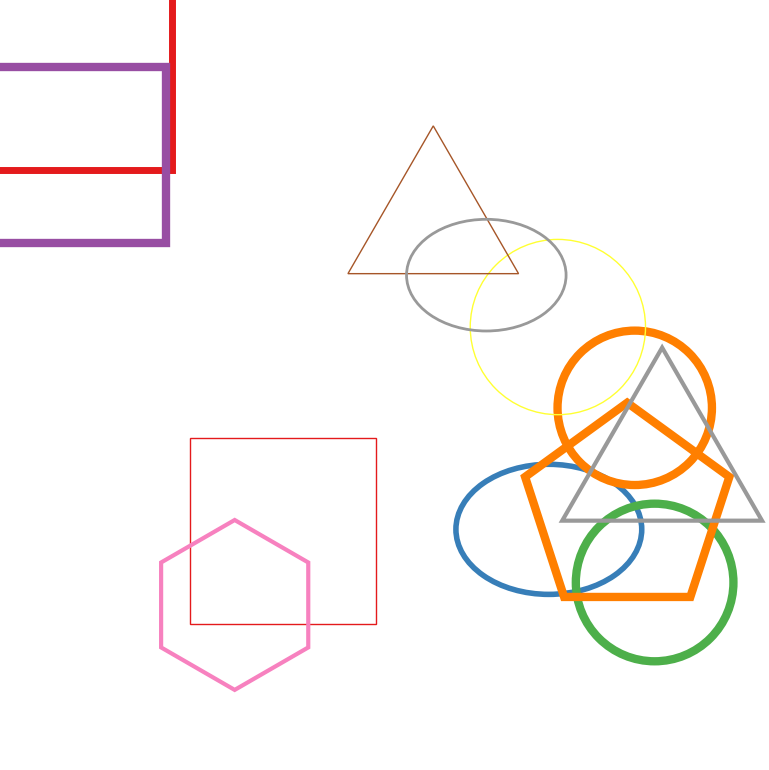[{"shape": "square", "thickness": 0.5, "radius": 0.6, "center": [0.367, 0.31]}, {"shape": "square", "thickness": 2.5, "radius": 0.58, "center": [0.108, 0.895]}, {"shape": "oval", "thickness": 2, "radius": 0.6, "center": [0.713, 0.313]}, {"shape": "circle", "thickness": 3, "radius": 0.51, "center": [0.85, 0.244]}, {"shape": "square", "thickness": 3, "radius": 0.57, "center": [0.101, 0.799]}, {"shape": "circle", "thickness": 3, "radius": 0.5, "center": [0.824, 0.47]}, {"shape": "pentagon", "thickness": 3, "radius": 0.7, "center": [0.815, 0.338]}, {"shape": "circle", "thickness": 0.5, "radius": 0.57, "center": [0.725, 0.575]}, {"shape": "triangle", "thickness": 0.5, "radius": 0.64, "center": [0.563, 0.709]}, {"shape": "hexagon", "thickness": 1.5, "radius": 0.55, "center": [0.305, 0.214]}, {"shape": "oval", "thickness": 1, "radius": 0.52, "center": [0.632, 0.643]}, {"shape": "triangle", "thickness": 1.5, "radius": 0.75, "center": [0.86, 0.399]}]